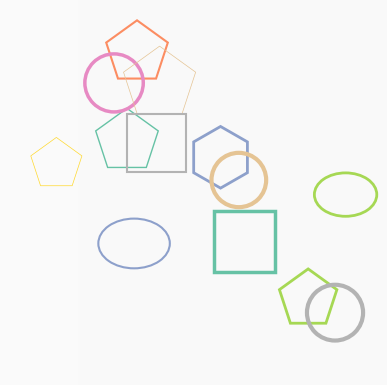[{"shape": "pentagon", "thickness": 1, "radius": 0.42, "center": [0.328, 0.634]}, {"shape": "square", "thickness": 2.5, "radius": 0.4, "center": [0.631, 0.373]}, {"shape": "pentagon", "thickness": 1.5, "radius": 0.42, "center": [0.354, 0.864]}, {"shape": "hexagon", "thickness": 2, "radius": 0.4, "center": [0.569, 0.591]}, {"shape": "oval", "thickness": 1.5, "radius": 0.46, "center": [0.346, 0.368]}, {"shape": "circle", "thickness": 2.5, "radius": 0.38, "center": [0.294, 0.785]}, {"shape": "pentagon", "thickness": 2, "radius": 0.39, "center": [0.795, 0.224]}, {"shape": "oval", "thickness": 2, "radius": 0.4, "center": [0.892, 0.495]}, {"shape": "pentagon", "thickness": 0.5, "radius": 0.35, "center": [0.145, 0.574]}, {"shape": "circle", "thickness": 3, "radius": 0.35, "center": [0.616, 0.532]}, {"shape": "pentagon", "thickness": 0.5, "radius": 0.49, "center": [0.412, 0.782]}, {"shape": "circle", "thickness": 3, "radius": 0.36, "center": [0.865, 0.188]}, {"shape": "square", "thickness": 1.5, "radius": 0.38, "center": [0.404, 0.628]}]